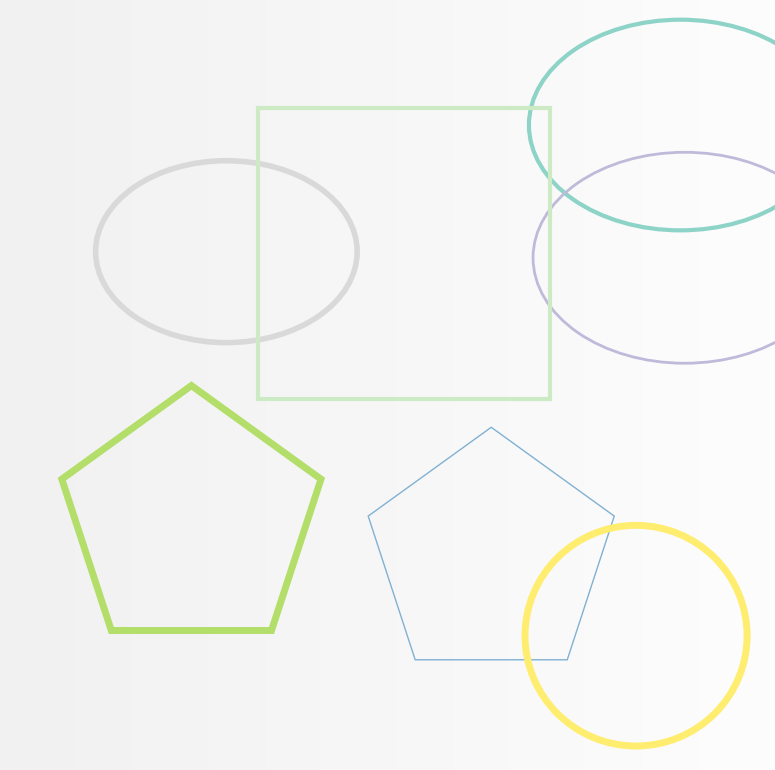[{"shape": "oval", "thickness": 1.5, "radius": 0.98, "center": [0.878, 0.838]}, {"shape": "oval", "thickness": 1, "radius": 0.98, "center": [0.883, 0.665]}, {"shape": "pentagon", "thickness": 0.5, "radius": 0.83, "center": [0.634, 0.278]}, {"shape": "pentagon", "thickness": 2.5, "radius": 0.88, "center": [0.247, 0.323]}, {"shape": "oval", "thickness": 2, "radius": 0.84, "center": [0.292, 0.673]}, {"shape": "square", "thickness": 1.5, "radius": 0.94, "center": [0.522, 0.671]}, {"shape": "circle", "thickness": 2.5, "radius": 0.72, "center": [0.821, 0.174]}]